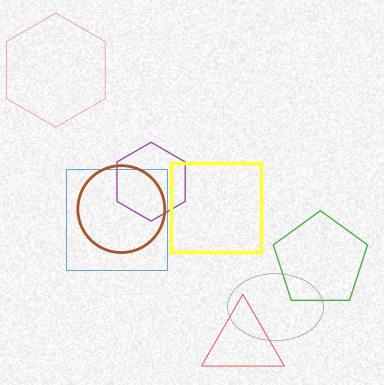[{"shape": "triangle", "thickness": 0.5, "radius": 0.62, "center": [0.631, 0.111]}, {"shape": "square", "thickness": 0.5, "radius": 0.66, "center": [0.304, 0.429]}, {"shape": "pentagon", "thickness": 1, "radius": 0.64, "center": [0.832, 0.324]}, {"shape": "hexagon", "thickness": 1, "radius": 0.51, "center": [0.392, 0.528]}, {"shape": "square", "thickness": 2.5, "radius": 0.58, "center": [0.561, 0.461]}, {"shape": "circle", "thickness": 2, "radius": 0.56, "center": [0.315, 0.457]}, {"shape": "hexagon", "thickness": 0.5, "radius": 0.74, "center": [0.145, 0.818]}, {"shape": "oval", "thickness": 0.5, "radius": 0.62, "center": [0.716, 0.202]}]